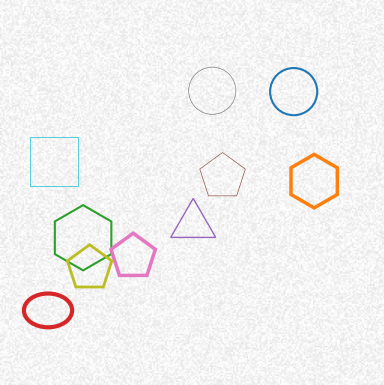[{"shape": "circle", "thickness": 1.5, "radius": 0.31, "center": [0.763, 0.762]}, {"shape": "hexagon", "thickness": 2.5, "radius": 0.35, "center": [0.816, 0.53]}, {"shape": "hexagon", "thickness": 1.5, "radius": 0.42, "center": [0.216, 0.382]}, {"shape": "oval", "thickness": 3, "radius": 0.31, "center": [0.125, 0.194]}, {"shape": "triangle", "thickness": 1, "radius": 0.34, "center": [0.502, 0.417]}, {"shape": "pentagon", "thickness": 0.5, "radius": 0.31, "center": [0.578, 0.542]}, {"shape": "pentagon", "thickness": 2.5, "radius": 0.3, "center": [0.346, 0.334]}, {"shape": "circle", "thickness": 0.5, "radius": 0.31, "center": [0.551, 0.764]}, {"shape": "pentagon", "thickness": 2, "radius": 0.3, "center": [0.233, 0.304]}, {"shape": "square", "thickness": 0.5, "radius": 0.32, "center": [0.14, 0.581]}]